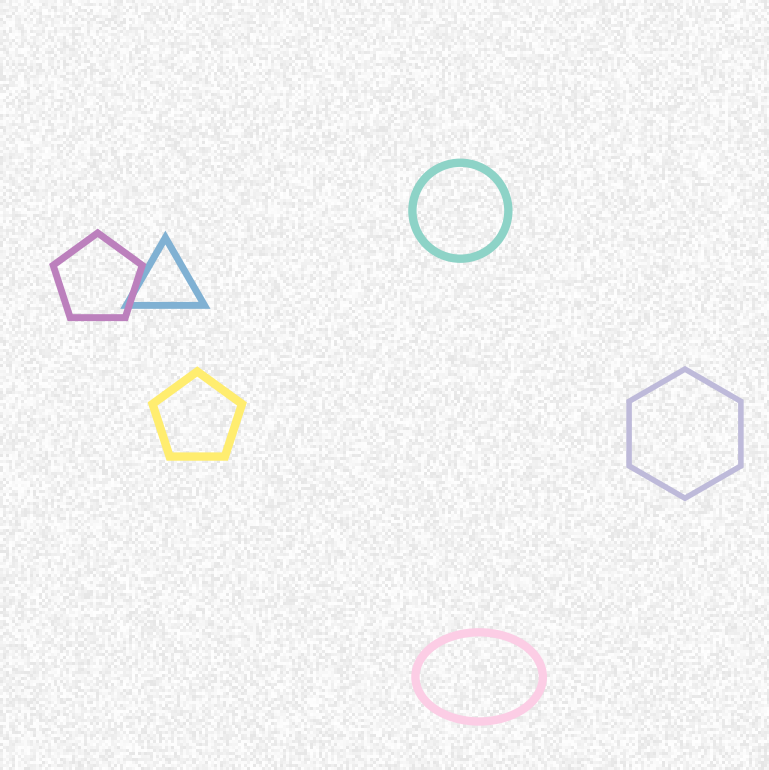[{"shape": "circle", "thickness": 3, "radius": 0.31, "center": [0.598, 0.726]}, {"shape": "hexagon", "thickness": 2, "radius": 0.42, "center": [0.89, 0.437]}, {"shape": "triangle", "thickness": 2.5, "radius": 0.29, "center": [0.215, 0.633]}, {"shape": "oval", "thickness": 3, "radius": 0.41, "center": [0.622, 0.121]}, {"shape": "pentagon", "thickness": 2.5, "radius": 0.3, "center": [0.127, 0.637]}, {"shape": "pentagon", "thickness": 3, "radius": 0.31, "center": [0.256, 0.456]}]